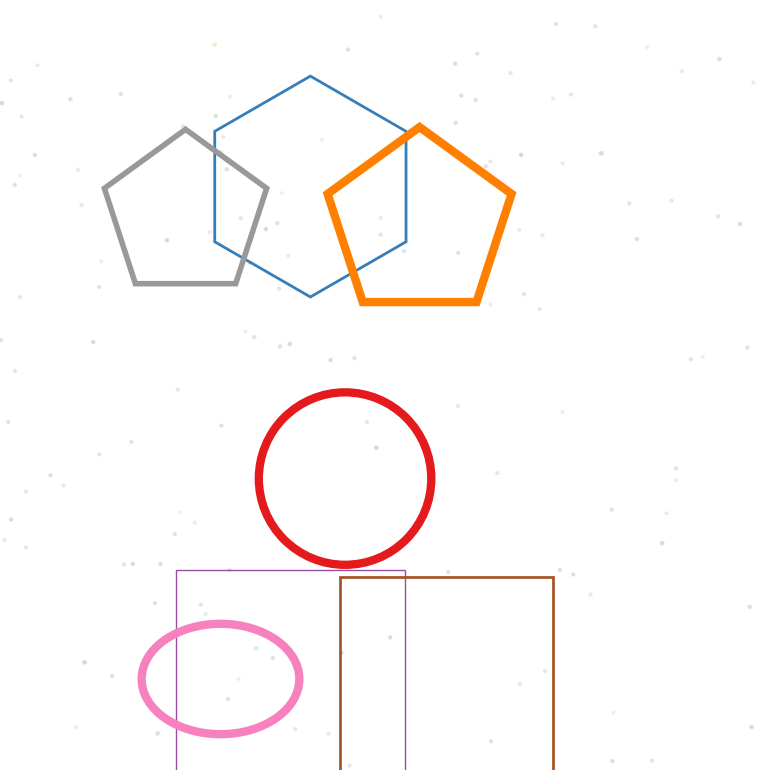[{"shape": "circle", "thickness": 3, "radius": 0.56, "center": [0.448, 0.378]}, {"shape": "hexagon", "thickness": 1, "radius": 0.72, "center": [0.403, 0.758]}, {"shape": "square", "thickness": 0.5, "radius": 0.74, "center": [0.377, 0.112]}, {"shape": "pentagon", "thickness": 3, "radius": 0.63, "center": [0.545, 0.709]}, {"shape": "square", "thickness": 1, "radius": 0.69, "center": [0.58, 0.113]}, {"shape": "oval", "thickness": 3, "radius": 0.51, "center": [0.286, 0.118]}, {"shape": "pentagon", "thickness": 2, "radius": 0.55, "center": [0.241, 0.721]}]